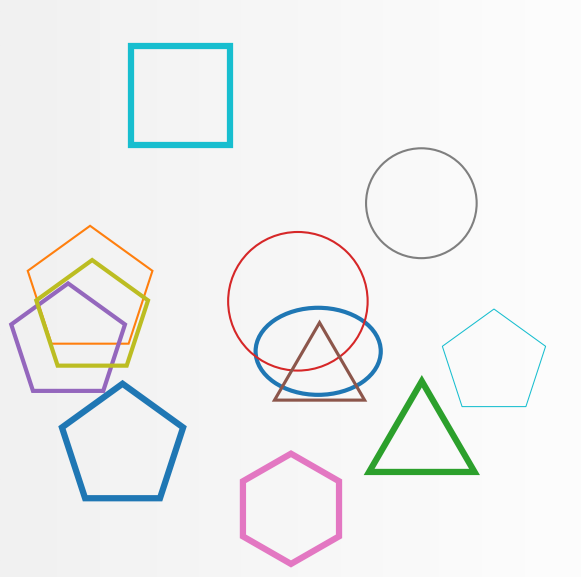[{"shape": "oval", "thickness": 2, "radius": 0.54, "center": [0.547, 0.391]}, {"shape": "pentagon", "thickness": 3, "radius": 0.55, "center": [0.211, 0.225]}, {"shape": "pentagon", "thickness": 1, "radius": 0.56, "center": [0.155, 0.495]}, {"shape": "triangle", "thickness": 3, "radius": 0.52, "center": [0.726, 0.234]}, {"shape": "circle", "thickness": 1, "radius": 0.6, "center": [0.512, 0.477]}, {"shape": "pentagon", "thickness": 2, "radius": 0.51, "center": [0.117, 0.406]}, {"shape": "triangle", "thickness": 1.5, "radius": 0.45, "center": [0.55, 0.351]}, {"shape": "hexagon", "thickness": 3, "radius": 0.48, "center": [0.501, 0.118]}, {"shape": "circle", "thickness": 1, "radius": 0.48, "center": [0.725, 0.647]}, {"shape": "pentagon", "thickness": 2, "radius": 0.51, "center": [0.159, 0.448]}, {"shape": "pentagon", "thickness": 0.5, "radius": 0.47, "center": [0.85, 0.371]}, {"shape": "square", "thickness": 3, "radius": 0.43, "center": [0.311, 0.834]}]